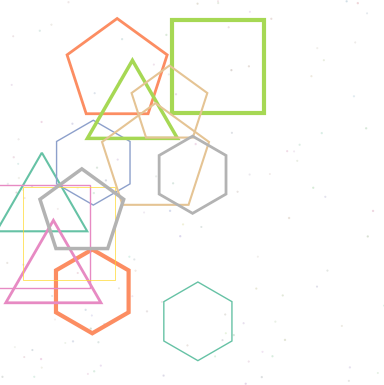[{"shape": "hexagon", "thickness": 1, "radius": 0.51, "center": [0.514, 0.165]}, {"shape": "triangle", "thickness": 1.5, "radius": 0.68, "center": [0.109, 0.467]}, {"shape": "hexagon", "thickness": 3, "radius": 0.54, "center": [0.24, 0.243]}, {"shape": "pentagon", "thickness": 2, "radius": 0.68, "center": [0.304, 0.815]}, {"shape": "hexagon", "thickness": 1, "radius": 0.55, "center": [0.242, 0.577]}, {"shape": "triangle", "thickness": 2, "radius": 0.71, "center": [0.139, 0.285]}, {"shape": "square", "thickness": 1, "radius": 0.67, "center": [0.101, 0.386]}, {"shape": "square", "thickness": 3, "radius": 0.6, "center": [0.566, 0.827]}, {"shape": "triangle", "thickness": 2.5, "radius": 0.68, "center": [0.344, 0.708]}, {"shape": "square", "thickness": 0.5, "radius": 0.6, "center": [0.179, 0.393]}, {"shape": "pentagon", "thickness": 1.5, "radius": 0.73, "center": [0.404, 0.586]}, {"shape": "pentagon", "thickness": 1.5, "radius": 0.52, "center": [0.44, 0.726]}, {"shape": "hexagon", "thickness": 2, "radius": 0.5, "center": [0.5, 0.546]}, {"shape": "pentagon", "thickness": 2.5, "radius": 0.57, "center": [0.213, 0.447]}]